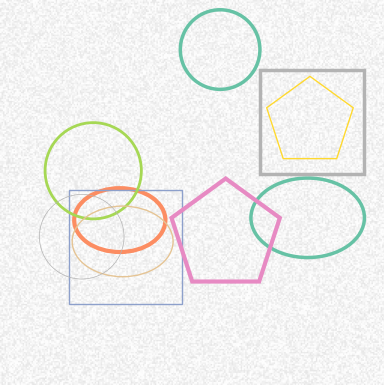[{"shape": "oval", "thickness": 2.5, "radius": 0.74, "center": [0.799, 0.434]}, {"shape": "circle", "thickness": 2.5, "radius": 0.52, "center": [0.572, 0.871]}, {"shape": "oval", "thickness": 3, "radius": 0.59, "center": [0.311, 0.428]}, {"shape": "square", "thickness": 1, "radius": 0.74, "center": [0.325, 0.358]}, {"shape": "pentagon", "thickness": 3, "radius": 0.74, "center": [0.586, 0.388]}, {"shape": "circle", "thickness": 2, "radius": 0.63, "center": [0.242, 0.556]}, {"shape": "pentagon", "thickness": 1, "radius": 0.59, "center": [0.805, 0.684]}, {"shape": "oval", "thickness": 1, "radius": 0.66, "center": [0.319, 0.373]}, {"shape": "circle", "thickness": 0.5, "radius": 0.55, "center": [0.212, 0.385]}, {"shape": "square", "thickness": 2.5, "radius": 0.68, "center": [0.811, 0.683]}]